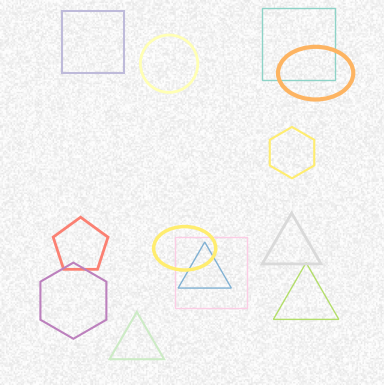[{"shape": "square", "thickness": 1, "radius": 0.47, "center": [0.775, 0.885]}, {"shape": "circle", "thickness": 2, "radius": 0.37, "center": [0.439, 0.835]}, {"shape": "square", "thickness": 1.5, "radius": 0.41, "center": [0.241, 0.891]}, {"shape": "pentagon", "thickness": 2, "radius": 0.37, "center": [0.209, 0.361]}, {"shape": "triangle", "thickness": 1, "radius": 0.4, "center": [0.532, 0.292]}, {"shape": "oval", "thickness": 3, "radius": 0.49, "center": [0.82, 0.81]}, {"shape": "triangle", "thickness": 1, "radius": 0.49, "center": [0.795, 0.22]}, {"shape": "square", "thickness": 1, "radius": 0.46, "center": [0.548, 0.293]}, {"shape": "triangle", "thickness": 2, "radius": 0.44, "center": [0.758, 0.359]}, {"shape": "hexagon", "thickness": 1.5, "radius": 0.49, "center": [0.191, 0.219]}, {"shape": "triangle", "thickness": 1.5, "radius": 0.41, "center": [0.355, 0.108]}, {"shape": "oval", "thickness": 2.5, "radius": 0.4, "center": [0.48, 0.355]}, {"shape": "hexagon", "thickness": 1.5, "radius": 0.33, "center": [0.758, 0.604]}]